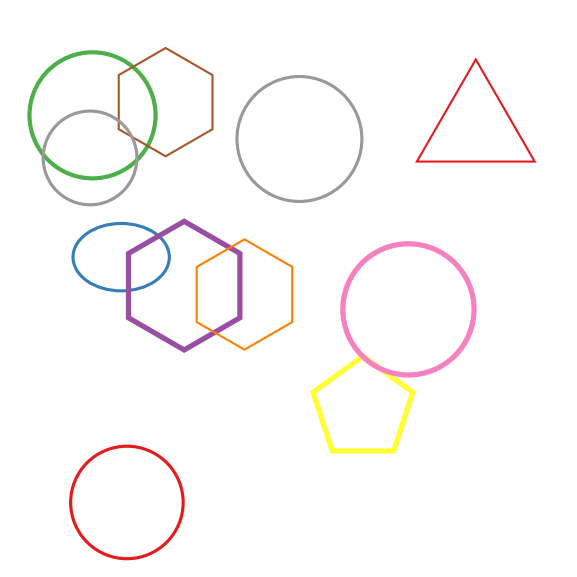[{"shape": "triangle", "thickness": 1, "radius": 0.59, "center": [0.824, 0.778]}, {"shape": "circle", "thickness": 1.5, "radius": 0.49, "center": [0.22, 0.129]}, {"shape": "oval", "thickness": 1.5, "radius": 0.42, "center": [0.21, 0.554]}, {"shape": "circle", "thickness": 2, "radius": 0.55, "center": [0.16, 0.799]}, {"shape": "hexagon", "thickness": 2.5, "radius": 0.56, "center": [0.319, 0.505]}, {"shape": "hexagon", "thickness": 1, "radius": 0.48, "center": [0.423, 0.489]}, {"shape": "pentagon", "thickness": 2.5, "radius": 0.45, "center": [0.628, 0.292]}, {"shape": "hexagon", "thickness": 1, "radius": 0.47, "center": [0.287, 0.822]}, {"shape": "circle", "thickness": 2.5, "radius": 0.57, "center": [0.707, 0.463]}, {"shape": "circle", "thickness": 1.5, "radius": 0.41, "center": [0.156, 0.726]}, {"shape": "circle", "thickness": 1.5, "radius": 0.54, "center": [0.518, 0.758]}]